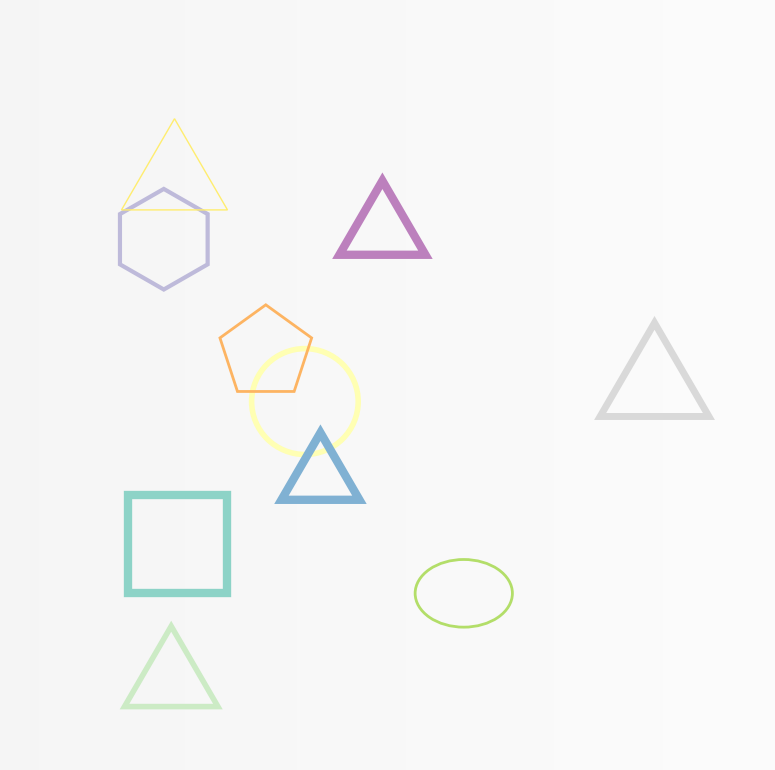[{"shape": "square", "thickness": 3, "radius": 0.32, "center": [0.229, 0.294]}, {"shape": "circle", "thickness": 2, "radius": 0.34, "center": [0.393, 0.479]}, {"shape": "hexagon", "thickness": 1.5, "radius": 0.33, "center": [0.211, 0.689]}, {"shape": "triangle", "thickness": 3, "radius": 0.29, "center": [0.413, 0.38]}, {"shape": "pentagon", "thickness": 1, "radius": 0.31, "center": [0.343, 0.542]}, {"shape": "oval", "thickness": 1, "radius": 0.31, "center": [0.598, 0.229]}, {"shape": "triangle", "thickness": 2.5, "radius": 0.41, "center": [0.845, 0.5]}, {"shape": "triangle", "thickness": 3, "radius": 0.32, "center": [0.493, 0.701]}, {"shape": "triangle", "thickness": 2, "radius": 0.35, "center": [0.221, 0.117]}, {"shape": "triangle", "thickness": 0.5, "radius": 0.39, "center": [0.225, 0.767]}]